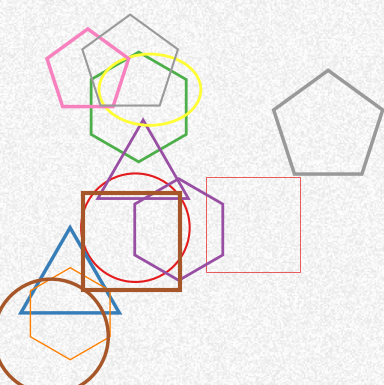[{"shape": "square", "thickness": 0.5, "radius": 0.62, "center": [0.657, 0.416]}, {"shape": "circle", "thickness": 1.5, "radius": 0.7, "center": [0.352, 0.409]}, {"shape": "triangle", "thickness": 2.5, "radius": 0.74, "center": [0.182, 0.261]}, {"shape": "hexagon", "thickness": 2, "radius": 0.71, "center": [0.36, 0.722]}, {"shape": "hexagon", "thickness": 2, "radius": 0.66, "center": [0.464, 0.404]}, {"shape": "triangle", "thickness": 2, "radius": 0.68, "center": [0.372, 0.552]}, {"shape": "hexagon", "thickness": 1, "radius": 0.6, "center": [0.182, 0.185]}, {"shape": "oval", "thickness": 2, "radius": 0.66, "center": [0.389, 0.767]}, {"shape": "circle", "thickness": 2.5, "radius": 0.74, "center": [0.133, 0.126]}, {"shape": "square", "thickness": 3, "radius": 0.63, "center": [0.341, 0.372]}, {"shape": "pentagon", "thickness": 2.5, "radius": 0.56, "center": [0.228, 0.813]}, {"shape": "pentagon", "thickness": 2.5, "radius": 0.74, "center": [0.852, 0.668]}, {"shape": "pentagon", "thickness": 1.5, "radius": 0.65, "center": [0.338, 0.831]}]